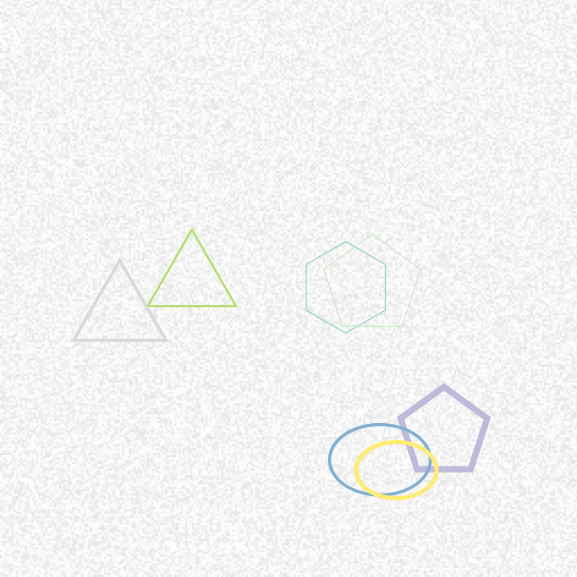[{"shape": "hexagon", "thickness": 0.5, "radius": 0.4, "center": [0.599, 0.502]}, {"shape": "pentagon", "thickness": 3, "radius": 0.39, "center": [0.769, 0.25]}, {"shape": "oval", "thickness": 1.5, "radius": 0.44, "center": [0.658, 0.203]}, {"shape": "triangle", "thickness": 1, "radius": 0.44, "center": [0.332, 0.513]}, {"shape": "triangle", "thickness": 1.5, "radius": 0.46, "center": [0.207, 0.456]}, {"shape": "pentagon", "thickness": 0.5, "radius": 0.44, "center": [0.644, 0.505]}, {"shape": "oval", "thickness": 2, "radius": 0.35, "center": [0.686, 0.185]}]